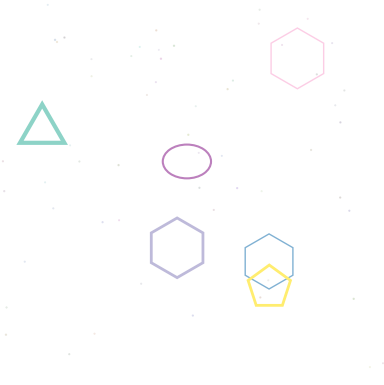[{"shape": "triangle", "thickness": 3, "radius": 0.33, "center": [0.11, 0.662]}, {"shape": "hexagon", "thickness": 2, "radius": 0.39, "center": [0.46, 0.356]}, {"shape": "hexagon", "thickness": 1, "radius": 0.36, "center": [0.699, 0.321]}, {"shape": "hexagon", "thickness": 1, "radius": 0.39, "center": [0.772, 0.848]}, {"shape": "oval", "thickness": 1.5, "radius": 0.31, "center": [0.485, 0.581]}, {"shape": "pentagon", "thickness": 2, "radius": 0.29, "center": [0.699, 0.254]}]